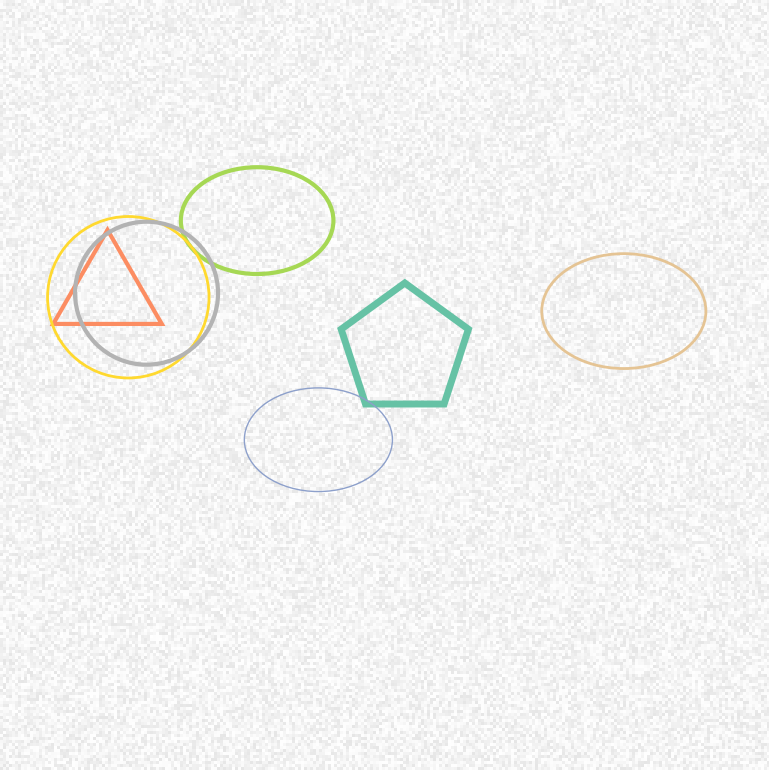[{"shape": "pentagon", "thickness": 2.5, "radius": 0.43, "center": [0.526, 0.546]}, {"shape": "triangle", "thickness": 1.5, "radius": 0.41, "center": [0.14, 0.62]}, {"shape": "oval", "thickness": 0.5, "radius": 0.48, "center": [0.413, 0.429]}, {"shape": "oval", "thickness": 1.5, "radius": 0.5, "center": [0.334, 0.713]}, {"shape": "circle", "thickness": 1, "radius": 0.52, "center": [0.167, 0.614]}, {"shape": "oval", "thickness": 1, "radius": 0.53, "center": [0.81, 0.596]}, {"shape": "circle", "thickness": 1.5, "radius": 0.46, "center": [0.19, 0.619]}]